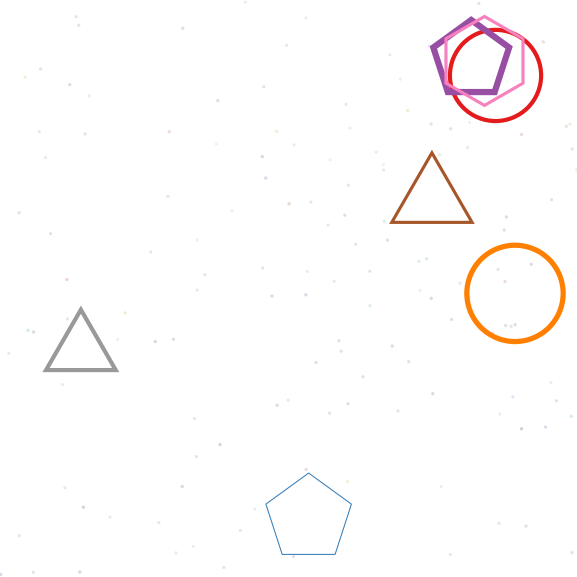[{"shape": "circle", "thickness": 2, "radius": 0.39, "center": [0.858, 0.868]}, {"shape": "pentagon", "thickness": 0.5, "radius": 0.39, "center": [0.534, 0.102]}, {"shape": "pentagon", "thickness": 3, "radius": 0.34, "center": [0.816, 0.896]}, {"shape": "circle", "thickness": 2.5, "radius": 0.42, "center": [0.892, 0.491]}, {"shape": "triangle", "thickness": 1.5, "radius": 0.4, "center": [0.748, 0.654]}, {"shape": "hexagon", "thickness": 1.5, "radius": 0.38, "center": [0.839, 0.894]}, {"shape": "triangle", "thickness": 2, "radius": 0.35, "center": [0.14, 0.393]}]